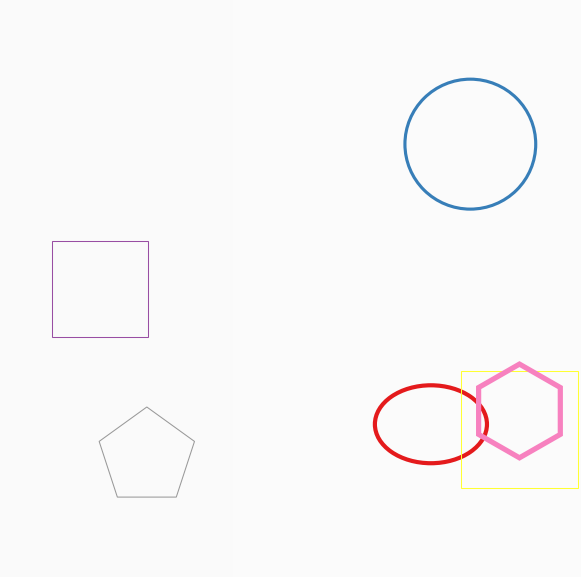[{"shape": "oval", "thickness": 2, "radius": 0.48, "center": [0.741, 0.264]}, {"shape": "circle", "thickness": 1.5, "radius": 0.56, "center": [0.809, 0.75]}, {"shape": "square", "thickness": 0.5, "radius": 0.41, "center": [0.172, 0.499]}, {"shape": "square", "thickness": 0.5, "radius": 0.5, "center": [0.894, 0.255]}, {"shape": "hexagon", "thickness": 2.5, "radius": 0.41, "center": [0.894, 0.288]}, {"shape": "pentagon", "thickness": 0.5, "radius": 0.43, "center": [0.253, 0.208]}]